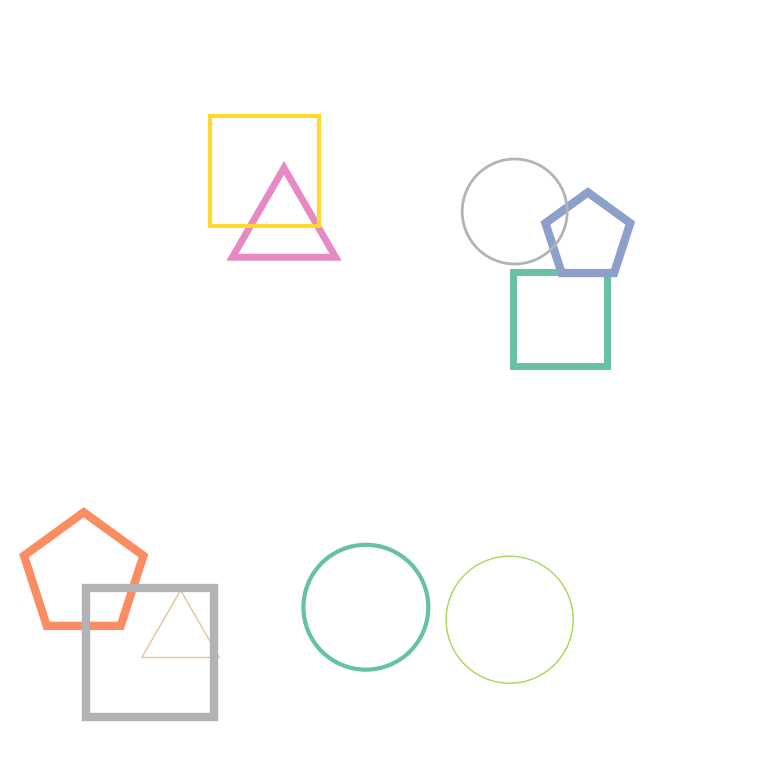[{"shape": "square", "thickness": 2.5, "radius": 0.3, "center": [0.728, 0.585]}, {"shape": "circle", "thickness": 1.5, "radius": 0.41, "center": [0.475, 0.211]}, {"shape": "pentagon", "thickness": 3, "radius": 0.41, "center": [0.109, 0.253]}, {"shape": "pentagon", "thickness": 3, "radius": 0.29, "center": [0.763, 0.692]}, {"shape": "triangle", "thickness": 2.5, "radius": 0.39, "center": [0.369, 0.705]}, {"shape": "circle", "thickness": 0.5, "radius": 0.41, "center": [0.662, 0.195]}, {"shape": "square", "thickness": 1.5, "radius": 0.36, "center": [0.344, 0.778]}, {"shape": "triangle", "thickness": 0.5, "radius": 0.29, "center": [0.235, 0.175]}, {"shape": "circle", "thickness": 1, "radius": 0.34, "center": [0.668, 0.725]}, {"shape": "square", "thickness": 3, "radius": 0.42, "center": [0.195, 0.153]}]